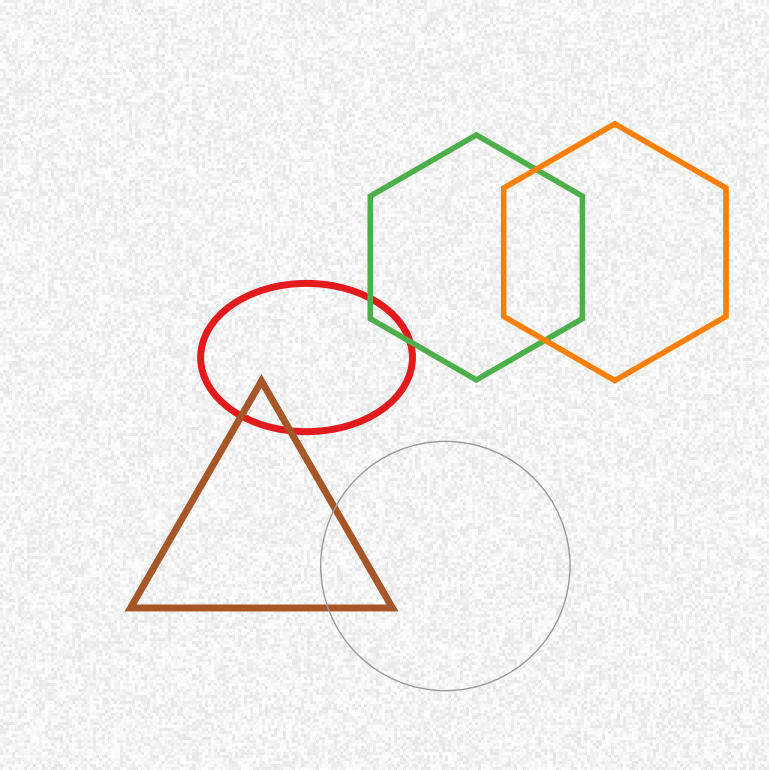[{"shape": "oval", "thickness": 2.5, "radius": 0.69, "center": [0.398, 0.536]}, {"shape": "hexagon", "thickness": 2, "radius": 0.8, "center": [0.619, 0.666]}, {"shape": "hexagon", "thickness": 2, "radius": 0.83, "center": [0.798, 0.672]}, {"shape": "triangle", "thickness": 2.5, "radius": 0.98, "center": [0.34, 0.309]}, {"shape": "circle", "thickness": 0.5, "radius": 0.81, "center": [0.578, 0.265]}]